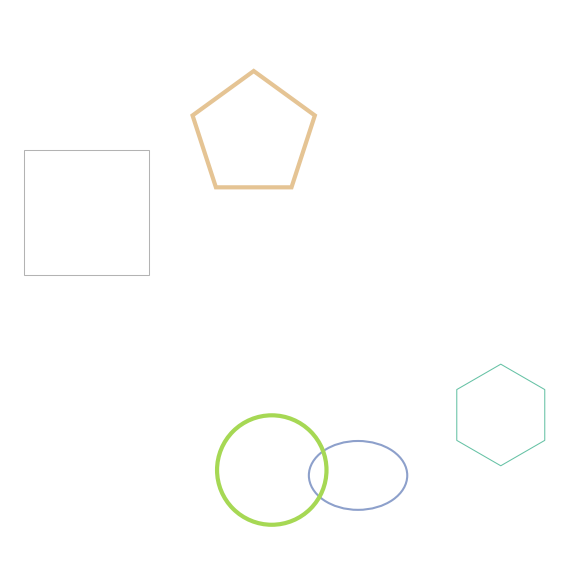[{"shape": "hexagon", "thickness": 0.5, "radius": 0.44, "center": [0.867, 0.281]}, {"shape": "oval", "thickness": 1, "radius": 0.43, "center": [0.62, 0.176]}, {"shape": "circle", "thickness": 2, "radius": 0.47, "center": [0.471, 0.185]}, {"shape": "pentagon", "thickness": 2, "radius": 0.56, "center": [0.439, 0.765]}, {"shape": "square", "thickness": 0.5, "radius": 0.54, "center": [0.15, 0.631]}]